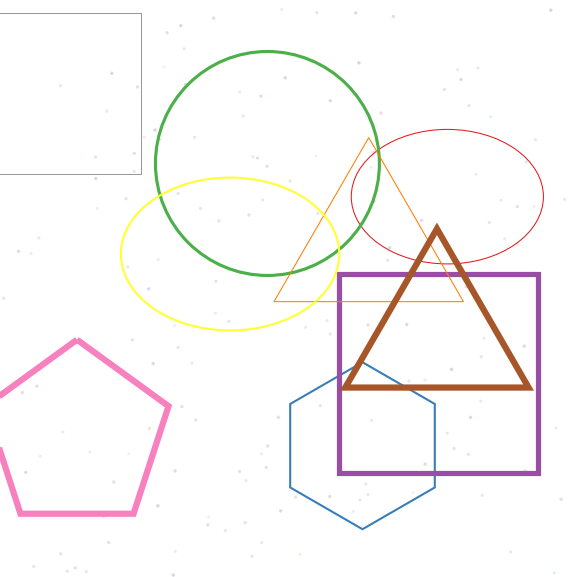[{"shape": "oval", "thickness": 0.5, "radius": 0.83, "center": [0.775, 0.659]}, {"shape": "hexagon", "thickness": 1, "radius": 0.72, "center": [0.628, 0.227]}, {"shape": "circle", "thickness": 1.5, "radius": 0.97, "center": [0.463, 0.716]}, {"shape": "square", "thickness": 2.5, "radius": 0.86, "center": [0.759, 0.353]}, {"shape": "triangle", "thickness": 0.5, "radius": 0.95, "center": [0.639, 0.571]}, {"shape": "oval", "thickness": 1, "radius": 0.95, "center": [0.398, 0.559]}, {"shape": "triangle", "thickness": 3, "radius": 0.92, "center": [0.757, 0.42]}, {"shape": "pentagon", "thickness": 3, "radius": 0.83, "center": [0.133, 0.244]}, {"shape": "square", "thickness": 0.5, "radius": 0.7, "center": [0.104, 0.837]}]